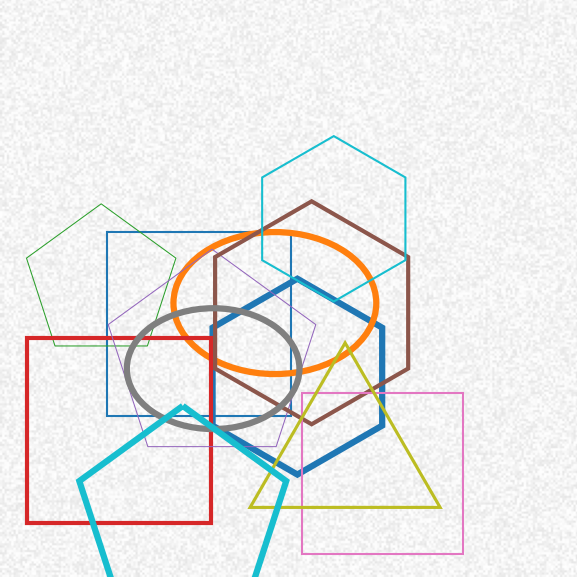[{"shape": "square", "thickness": 1, "radius": 0.8, "center": [0.345, 0.438]}, {"shape": "hexagon", "thickness": 3, "radius": 0.85, "center": [0.515, 0.347]}, {"shape": "oval", "thickness": 3, "radius": 0.88, "center": [0.476, 0.474]}, {"shape": "pentagon", "thickness": 0.5, "radius": 0.68, "center": [0.175, 0.51]}, {"shape": "square", "thickness": 2, "radius": 0.8, "center": [0.206, 0.254]}, {"shape": "pentagon", "thickness": 0.5, "radius": 0.95, "center": [0.367, 0.379]}, {"shape": "hexagon", "thickness": 2, "radius": 0.97, "center": [0.54, 0.458]}, {"shape": "square", "thickness": 1, "radius": 0.7, "center": [0.662, 0.179]}, {"shape": "oval", "thickness": 3, "radius": 0.75, "center": [0.369, 0.361]}, {"shape": "triangle", "thickness": 1.5, "radius": 0.95, "center": [0.598, 0.215]}, {"shape": "pentagon", "thickness": 3, "radius": 0.94, "center": [0.316, 0.108]}, {"shape": "hexagon", "thickness": 1, "radius": 0.72, "center": [0.578, 0.62]}]